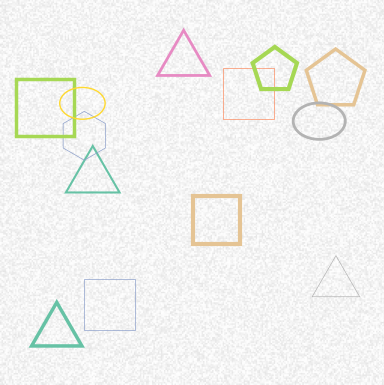[{"shape": "triangle", "thickness": 2.5, "radius": 0.38, "center": [0.147, 0.139]}, {"shape": "triangle", "thickness": 1.5, "radius": 0.4, "center": [0.241, 0.54]}, {"shape": "square", "thickness": 0.5, "radius": 0.33, "center": [0.645, 0.757]}, {"shape": "square", "thickness": 0.5, "radius": 0.33, "center": [0.285, 0.208]}, {"shape": "hexagon", "thickness": 0.5, "radius": 0.32, "center": [0.219, 0.647]}, {"shape": "triangle", "thickness": 2, "radius": 0.39, "center": [0.477, 0.843]}, {"shape": "pentagon", "thickness": 3, "radius": 0.3, "center": [0.714, 0.818]}, {"shape": "square", "thickness": 2.5, "radius": 0.37, "center": [0.116, 0.72]}, {"shape": "oval", "thickness": 1, "radius": 0.29, "center": [0.214, 0.732]}, {"shape": "square", "thickness": 3, "radius": 0.31, "center": [0.562, 0.429]}, {"shape": "pentagon", "thickness": 2.5, "radius": 0.4, "center": [0.872, 0.793]}, {"shape": "oval", "thickness": 2, "radius": 0.34, "center": [0.829, 0.685]}, {"shape": "triangle", "thickness": 0.5, "radius": 0.36, "center": [0.873, 0.265]}]